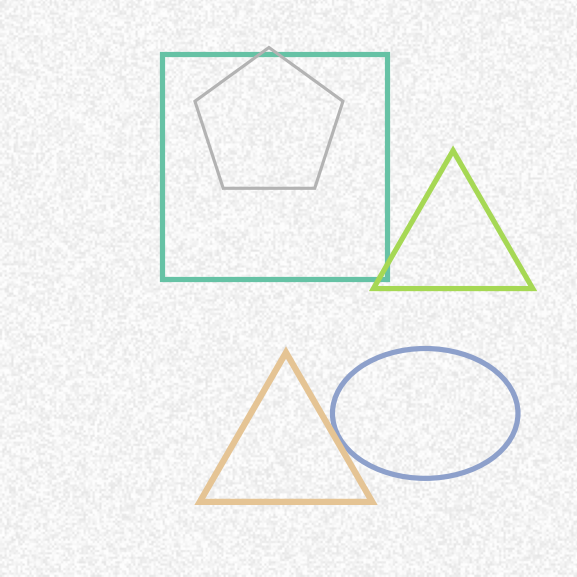[{"shape": "square", "thickness": 2.5, "radius": 0.97, "center": [0.475, 0.711]}, {"shape": "oval", "thickness": 2.5, "radius": 0.8, "center": [0.736, 0.283]}, {"shape": "triangle", "thickness": 2.5, "radius": 0.8, "center": [0.785, 0.579]}, {"shape": "triangle", "thickness": 3, "radius": 0.86, "center": [0.495, 0.216]}, {"shape": "pentagon", "thickness": 1.5, "radius": 0.67, "center": [0.466, 0.782]}]